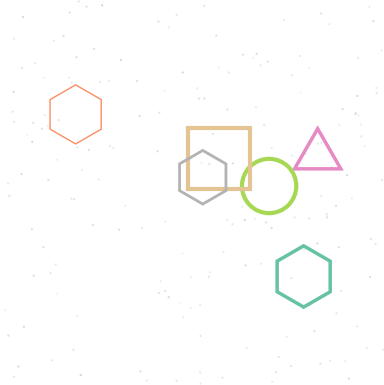[{"shape": "hexagon", "thickness": 2.5, "radius": 0.4, "center": [0.789, 0.282]}, {"shape": "hexagon", "thickness": 1, "radius": 0.38, "center": [0.196, 0.703]}, {"shape": "triangle", "thickness": 2.5, "radius": 0.35, "center": [0.825, 0.596]}, {"shape": "circle", "thickness": 3, "radius": 0.35, "center": [0.699, 0.517]}, {"shape": "square", "thickness": 3, "radius": 0.4, "center": [0.568, 0.588]}, {"shape": "hexagon", "thickness": 2, "radius": 0.35, "center": [0.527, 0.54]}]